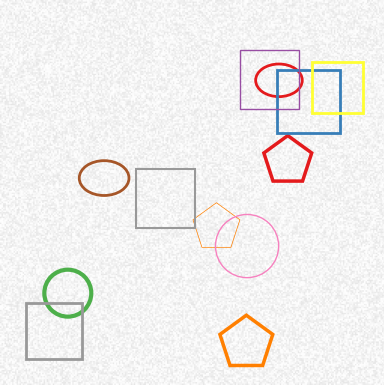[{"shape": "oval", "thickness": 2, "radius": 0.3, "center": [0.725, 0.791]}, {"shape": "pentagon", "thickness": 2.5, "radius": 0.33, "center": [0.747, 0.583]}, {"shape": "square", "thickness": 2, "radius": 0.41, "center": [0.801, 0.736]}, {"shape": "circle", "thickness": 3, "radius": 0.3, "center": [0.176, 0.239]}, {"shape": "square", "thickness": 1, "radius": 0.38, "center": [0.7, 0.794]}, {"shape": "pentagon", "thickness": 0.5, "radius": 0.32, "center": [0.562, 0.409]}, {"shape": "pentagon", "thickness": 2.5, "radius": 0.36, "center": [0.64, 0.109]}, {"shape": "square", "thickness": 2, "radius": 0.33, "center": [0.876, 0.773]}, {"shape": "oval", "thickness": 2, "radius": 0.32, "center": [0.27, 0.537]}, {"shape": "circle", "thickness": 1, "radius": 0.41, "center": [0.642, 0.361]}, {"shape": "square", "thickness": 2, "radius": 0.36, "center": [0.14, 0.139]}, {"shape": "square", "thickness": 1.5, "radius": 0.38, "center": [0.43, 0.484]}]